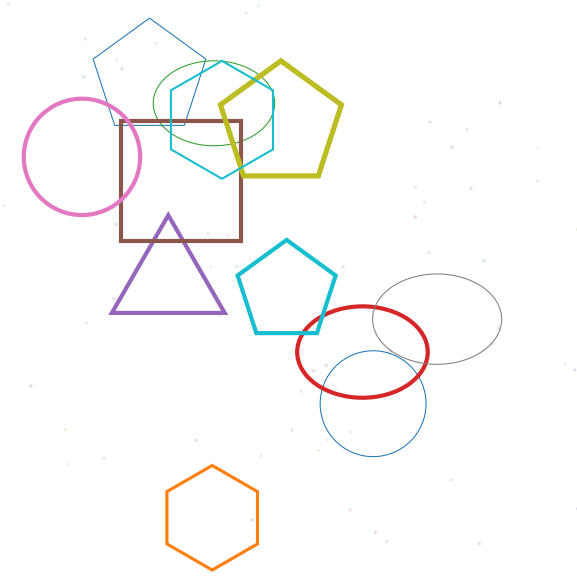[{"shape": "circle", "thickness": 0.5, "radius": 0.46, "center": [0.646, 0.3]}, {"shape": "pentagon", "thickness": 0.5, "radius": 0.51, "center": [0.259, 0.865]}, {"shape": "hexagon", "thickness": 1.5, "radius": 0.45, "center": [0.367, 0.103]}, {"shape": "oval", "thickness": 0.5, "radius": 0.53, "center": [0.37, 0.82]}, {"shape": "oval", "thickness": 2, "radius": 0.57, "center": [0.628, 0.39]}, {"shape": "triangle", "thickness": 2, "radius": 0.56, "center": [0.291, 0.514]}, {"shape": "square", "thickness": 2, "radius": 0.52, "center": [0.314, 0.685]}, {"shape": "circle", "thickness": 2, "radius": 0.5, "center": [0.142, 0.728]}, {"shape": "oval", "thickness": 0.5, "radius": 0.56, "center": [0.757, 0.447]}, {"shape": "pentagon", "thickness": 2.5, "radius": 0.55, "center": [0.486, 0.784]}, {"shape": "hexagon", "thickness": 1, "radius": 0.51, "center": [0.384, 0.792]}, {"shape": "pentagon", "thickness": 2, "radius": 0.45, "center": [0.496, 0.494]}]